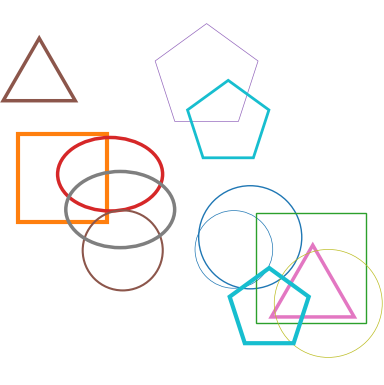[{"shape": "circle", "thickness": 0.5, "radius": 0.5, "center": [0.607, 0.352]}, {"shape": "circle", "thickness": 1, "radius": 0.67, "center": [0.65, 0.384]}, {"shape": "square", "thickness": 3, "radius": 0.57, "center": [0.163, 0.538]}, {"shape": "square", "thickness": 1, "radius": 0.71, "center": [0.807, 0.303]}, {"shape": "oval", "thickness": 2.5, "radius": 0.68, "center": [0.286, 0.547]}, {"shape": "pentagon", "thickness": 0.5, "radius": 0.7, "center": [0.537, 0.798]}, {"shape": "circle", "thickness": 1.5, "radius": 0.52, "center": [0.319, 0.35]}, {"shape": "triangle", "thickness": 2.5, "radius": 0.54, "center": [0.102, 0.792]}, {"shape": "triangle", "thickness": 2.5, "radius": 0.62, "center": [0.812, 0.239]}, {"shape": "oval", "thickness": 2.5, "radius": 0.71, "center": [0.312, 0.456]}, {"shape": "circle", "thickness": 0.5, "radius": 0.7, "center": [0.853, 0.212]}, {"shape": "pentagon", "thickness": 3, "radius": 0.54, "center": [0.699, 0.196]}, {"shape": "pentagon", "thickness": 2, "radius": 0.56, "center": [0.593, 0.68]}]